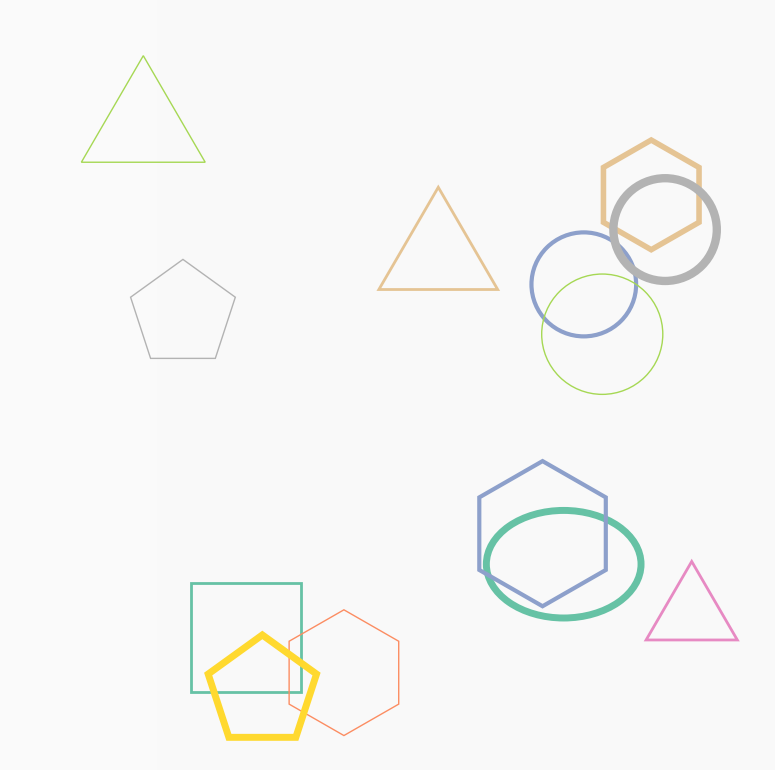[{"shape": "oval", "thickness": 2.5, "radius": 0.5, "center": [0.727, 0.267]}, {"shape": "square", "thickness": 1, "radius": 0.35, "center": [0.317, 0.172]}, {"shape": "hexagon", "thickness": 0.5, "radius": 0.41, "center": [0.444, 0.126]}, {"shape": "hexagon", "thickness": 1.5, "radius": 0.47, "center": [0.7, 0.307]}, {"shape": "circle", "thickness": 1.5, "radius": 0.34, "center": [0.753, 0.631]}, {"shape": "triangle", "thickness": 1, "radius": 0.34, "center": [0.893, 0.203]}, {"shape": "triangle", "thickness": 0.5, "radius": 0.46, "center": [0.185, 0.835]}, {"shape": "circle", "thickness": 0.5, "radius": 0.39, "center": [0.777, 0.566]}, {"shape": "pentagon", "thickness": 2.5, "radius": 0.37, "center": [0.339, 0.102]}, {"shape": "triangle", "thickness": 1, "radius": 0.44, "center": [0.566, 0.668]}, {"shape": "hexagon", "thickness": 2, "radius": 0.36, "center": [0.84, 0.747]}, {"shape": "pentagon", "thickness": 0.5, "radius": 0.36, "center": [0.236, 0.592]}, {"shape": "circle", "thickness": 3, "radius": 0.33, "center": [0.858, 0.702]}]